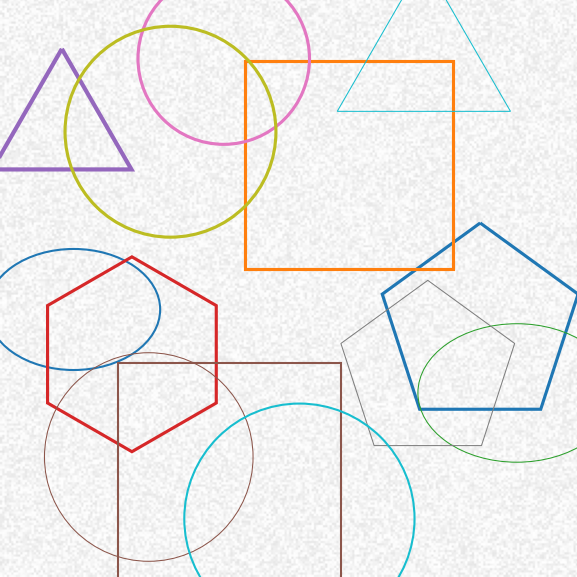[{"shape": "oval", "thickness": 1, "radius": 0.75, "center": [0.128, 0.463]}, {"shape": "pentagon", "thickness": 1.5, "radius": 0.89, "center": [0.831, 0.435]}, {"shape": "square", "thickness": 1.5, "radius": 0.9, "center": [0.605, 0.713]}, {"shape": "oval", "thickness": 0.5, "radius": 0.86, "center": [0.895, 0.319]}, {"shape": "hexagon", "thickness": 1.5, "radius": 0.84, "center": [0.228, 0.386]}, {"shape": "triangle", "thickness": 2, "radius": 0.7, "center": [0.107, 0.775]}, {"shape": "square", "thickness": 1, "radius": 0.97, "center": [0.397, 0.177]}, {"shape": "circle", "thickness": 0.5, "radius": 0.9, "center": [0.258, 0.208]}, {"shape": "circle", "thickness": 1.5, "radius": 0.74, "center": [0.387, 0.898]}, {"shape": "pentagon", "thickness": 0.5, "radius": 0.79, "center": [0.741, 0.356]}, {"shape": "circle", "thickness": 1.5, "radius": 0.91, "center": [0.295, 0.771]}, {"shape": "circle", "thickness": 1, "radius": 1.0, "center": [0.518, 0.101]}, {"shape": "triangle", "thickness": 0.5, "radius": 0.87, "center": [0.734, 0.893]}]